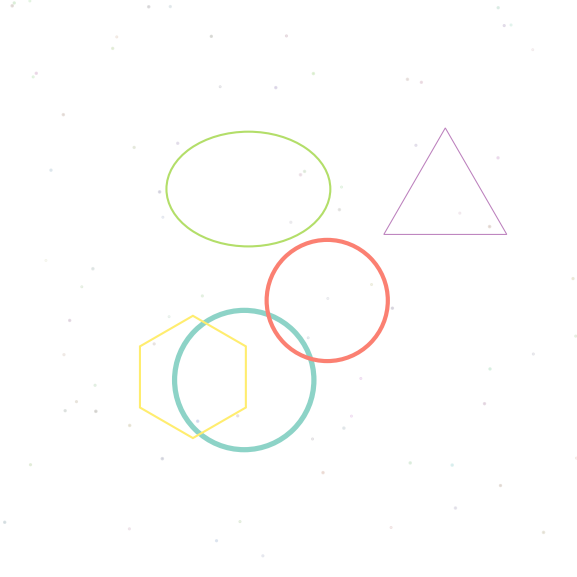[{"shape": "circle", "thickness": 2.5, "radius": 0.6, "center": [0.423, 0.341]}, {"shape": "circle", "thickness": 2, "radius": 0.52, "center": [0.567, 0.479]}, {"shape": "oval", "thickness": 1, "radius": 0.71, "center": [0.43, 0.672]}, {"shape": "triangle", "thickness": 0.5, "radius": 0.61, "center": [0.771, 0.655]}, {"shape": "hexagon", "thickness": 1, "radius": 0.53, "center": [0.334, 0.346]}]